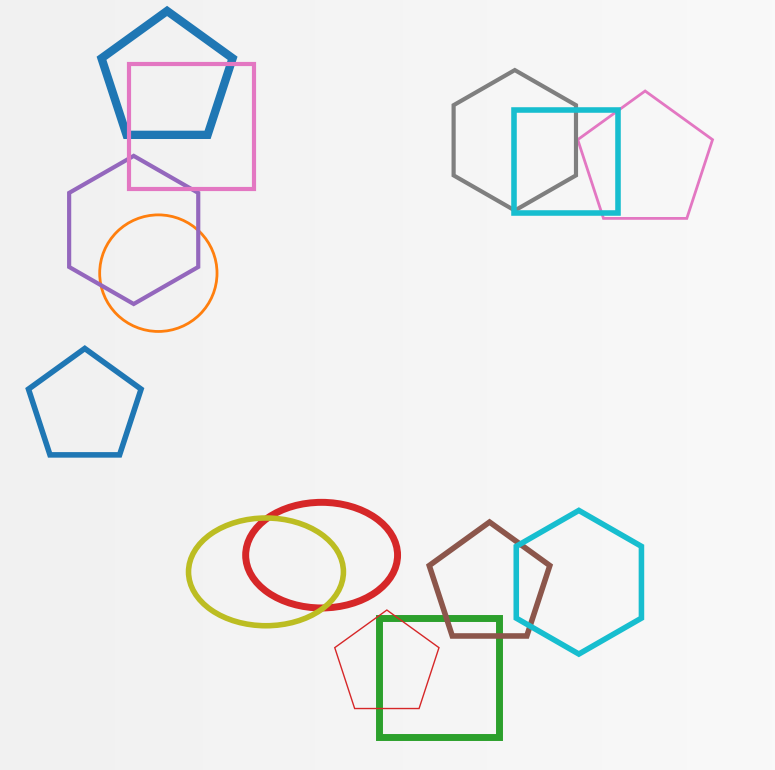[{"shape": "pentagon", "thickness": 3, "radius": 0.44, "center": [0.216, 0.897]}, {"shape": "pentagon", "thickness": 2, "radius": 0.38, "center": [0.109, 0.471]}, {"shape": "circle", "thickness": 1, "radius": 0.38, "center": [0.204, 0.645]}, {"shape": "square", "thickness": 2.5, "radius": 0.39, "center": [0.566, 0.12]}, {"shape": "oval", "thickness": 2.5, "radius": 0.49, "center": [0.415, 0.279]}, {"shape": "pentagon", "thickness": 0.5, "radius": 0.35, "center": [0.499, 0.137]}, {"shape": "hexagon", "thickness": 1.5, "radius": 0.48, "center": [0.173, 0.701]}, {"shape": "pentagon", "thickness": 2, "radius": 0.41, "center": [0.632, 0.24]}, {"shape": "pentagon", "thickness": 1, "radius": 0.46, "center": [0.832, 0.79]}, {"shape": "square", "thickness": 1.5, "radius": 0.4, "center": [0.247, 0.836]}, {"shape": "hexagon", "thickness": 1.5, "radius": 0.46, "center": [0.664, 0.818]}, {"shape": "oval", "thickness": 2, "radius": 0.5, "center": [0.343, 0.257]}, {"shape": "square", "thickness": 2, "radius": 0.34, "center": [0.73, 0.79]}, {"shape": "hexagon", "thickness": 2, "radius": 0.47, "center": [0.747, 0.244]}]